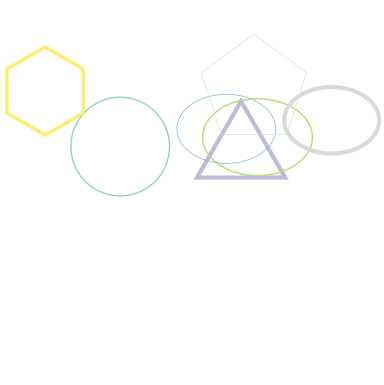[{"shape": "circle", "thickness": 1, "radius": 0.64, "center": [0.312, 0.619]}, {"shape": "triangle", "thickness": 3, "radius": 0.66, "center": [0.626, 0.605]}, {"shape": "oval", "thickness": 0.5, "radius": 0.64, "center": [0.588, 0.665]}, {"shape": "oval", "thickness": 1, "radius": 0.71, "center": [0.669, 0.644]}, {"shape": "oval", "thickness": 3, "radius": 0.62, "center": [0.862, 0.688]}, {"shape": "pentagon", "thickness": 0.5, "radius": 0.72, "center": [0.659, 0.767]}, {"shape": "hexagon", "thickness": 2.5, "radius": 0.57, "center": [0.117, 0.763]}]